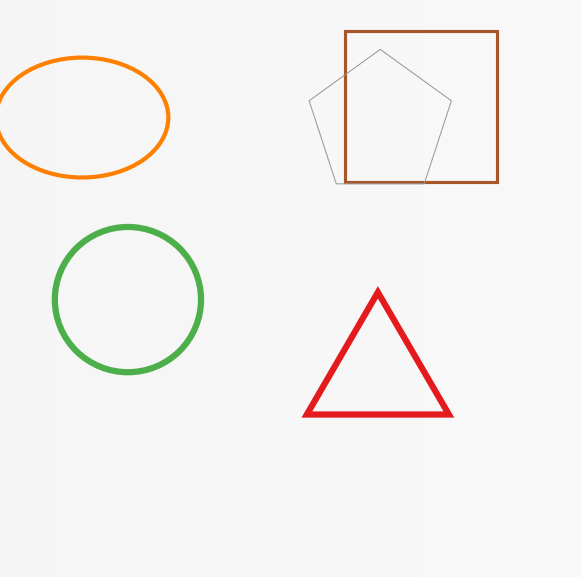[{"shape": "triangle", "thickness": 3, "radius": 0.71, "center": [0.65, 0.352]}, {"shape": "circle", "thickness": 3, "radius": 0.63, "center": [0.22, 0.48]}, {"shape": "oval", "thickness": 2, "radius": 0.74, "center": [0.141, 0.796]}, {"shape": "square", "thickness": 1.5, "radius": 0.65, "center": [0.724, 0.814]}, {"shape": "pentagon", "thickness": 0.5, "radius": 0.64, "center": [0.654, 0.785]}]